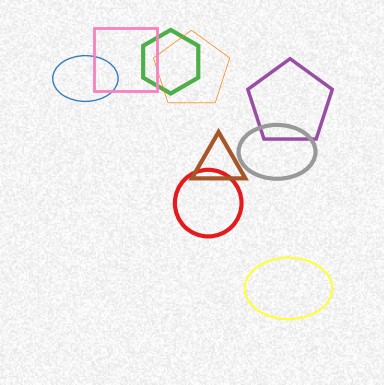[{"shape": "circle", "thickness": 3, "radius": 0.43, "center": [0.541, 0.472]}, {"shape": "oval", "thickness": 1, "radius": 0.42, "center": [0.222, 0.796]}, {"shape": "hexagon", "thickness": 3, "radius": 0.41, "center": [0.443, 0.84]}, {"shape": "pentagon", "thickness": 2.5, "radius": 0.58, "center": [0.753, 0.732]}, {"shape": "pentagon", "thickness": 0.5, "radius": 0.52, "center": [0.498, 0.817]}, {"shape": "oval", "thickness": 1.5, "radius": 0.57, "center": [0.749, 0.251]}, {"shape": "triangle", "thickness": 3, "radius": 0.4, "center": [0.568, 0.577]}, {"shape": "square", "thickness": 2, "radius": 0.41, "center": [0.327, 0.844]}, {"shape": "oval", "thickness": 3, "radius": 0.5, "center": [0.72, 0.606]}]